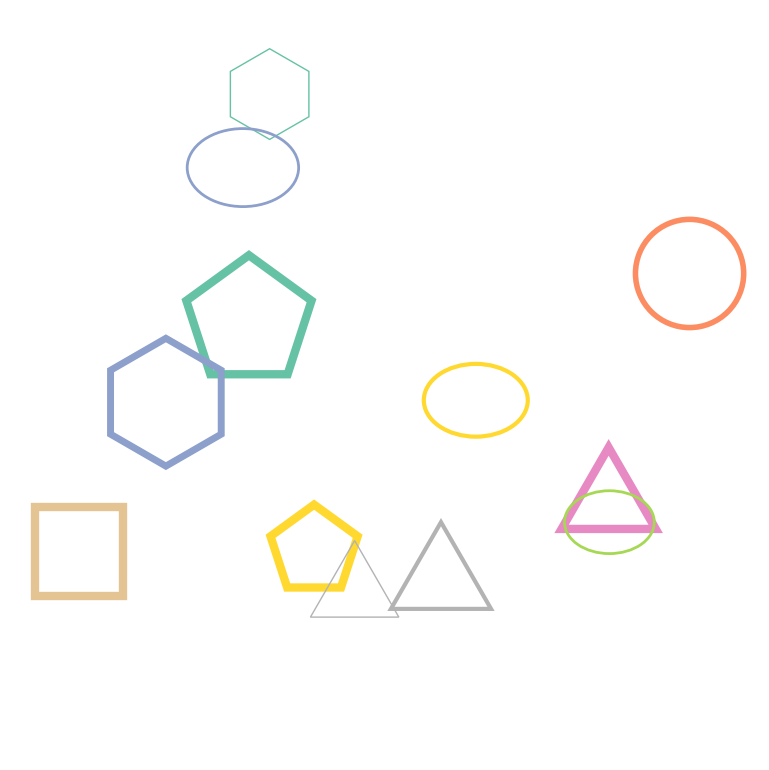[{"shape": "pentagon", "thickness": 3, "radius": 0.43, "center": [0.323, 0.583]}, {"shape": "hexagon", "thickness": 0.5, "radius": 0.29, "center": [0.35, 0.878]}, {"shape": "circle", "thickness": 2, "radius": 0.35, "center": [0.896, 0.645]}, {"shape": "hexagon", "thickness": 2.5, "radius": 0.41, "center": [0.215, 0.478]}, {"shape": "oval", "thickness": 1, "radius": 0.36, "center": [0.315, 0.782]}, {"shape": "triangle", "thickness": 3, "radius": 0.35, "center": [0.79, 0.348]}, {"shape": "oval", "thickness": 1, "radius": 0.29, "center": [0.791, 0.322]}, {"shape": "oval", "thickness": 1.5, "radius": 0.34, "center": [0.618, 0.48]}, {"shape": "pentagon", "thickness": 3, "radius": 0.3, "center": [0.408, 0.285]}, {"shape": "square", "thickness": 3, "radius": 0.29, "center": [0.103, 0.284]}, {"shape": "triangle", "thickness": 1.5, "radius": 0.38, "center": [0.573, 0.247]}, {"shape": "triangle", "thickness": 0.5, "radius": 0.33, "center": [0.461, 0.232]}]